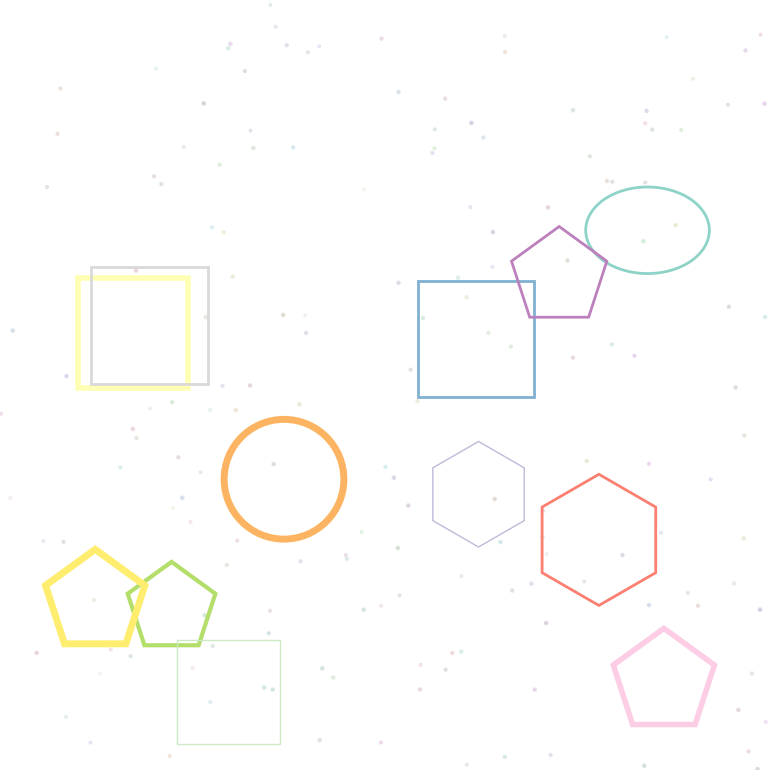[{"shape": "oval", "thickness": 1, "radius": 0.4, "center": [0.841, 0.701]}, {"shape": "square", "thickness": 2, "radius": 0.36, "center": [0.173, 0.568]}, {"shape": "hexagon", "thickness": 0.5, "radius": 0.34, "center": [0.621, 0.358]}, {"shape": "hexagon", "thickness": 1, "radius": 0.43, "center": [0.778, 0.299]}, {"shape": "square", "thickness": 1, "radius": 0.37, "center": [0.618, 0.56]}, {"shape": "circle", "thickness": 2.5, "radius": 0.39, "center": [0.369, 0.378]}, {"shape": "pentagon", "thickness": 1.5, "radius": 0.3, "center": [0.223, 0.21]}, {"shape": "pentagon", "thickness": 2, "radius": 0.35, "center": [0.862, 0.115]}, {"shape": "square", "thickness": 1, "radius": 0.38, "center": [0.195, 0.578]}, {"shape": "pentagon", "thickness": 1, "radius": 0.33, "center": [0.726, 0.641]}, {"shape": "square", "thickness": 0.5, "radius": 0.34, "center": [0.297, 0.102]}, {"shape": "pentagon", "thickness": 2.5, "radius": 0.34, "center": [0.124, 0.219]}]